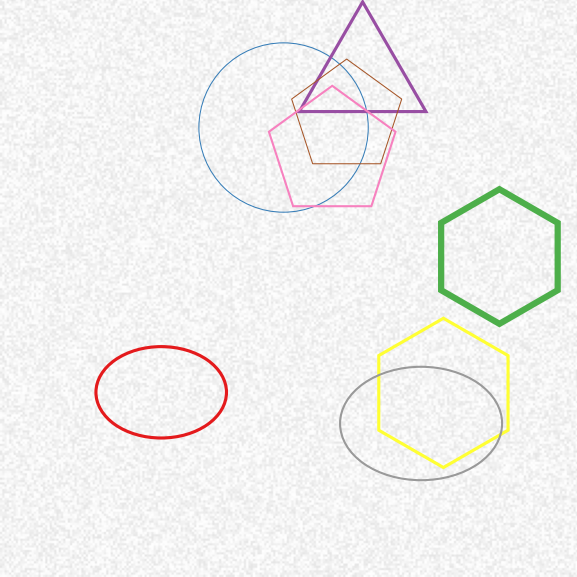[{"shape": "oval", "thickness": 1.5, "radius": 0.57, "center": [0.279, 0.32]}, {"shape": "circle", "thickness": 0.5, "radius": 0.73, "center": [0.491, 0.778]}, {"shape": "hexagon", "thickness": 3, "radius": 0.58, "center": [0.865, 0.555]}, {"shape": "triangle", "thickness": 1.5, "radius": 0.63, "center": [0.628, 0.869]}, {"shape": "hexagon", "thickness": 1.5, "radius": 0.65, "center": [0.768, 0.319]}, {"shape": "pentagon", "thickness": 0.5, "radius": 0.5, "center": [0.6, 0.797]}, {"shape": "pentagon", "thickness": 1, "radius": 0.58, "center": [0.575, 0.735]}, {"shape": "oval", "thickness": 1, "radius": 0.7, "center": [0.729, 0.266]}]